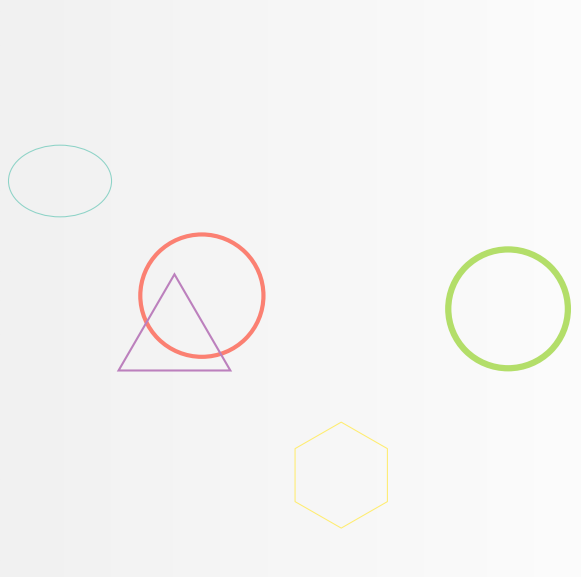[{"shape": "oval", "thickness": 0.5, "radius": 0.44, "center": [0.103, 0.686]}, {"shape": "circle", "thickness": 2, "radius": 0.53, "center": [0.347, 0.487]}, {"shape": "circle", "thickness": 3, "radius": 0.51, "center": [0.874, 0.464]}, {"shape": "triangle", "thickness": 1, "radius": 0.56, "center": [0.3, 0.413]}, {"shape": "hexagon", "thickness": 0.5, "radius": 0.46, "center": [0.587, 0.176]}]